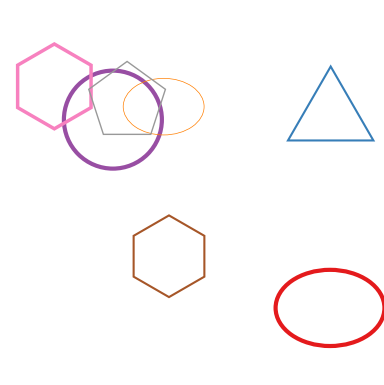[{"shape": "oval", "thickness": 3, "radius": 0.71, "center": [0.857, 0.2]}, {"shape": "triangle", "thickness": 1.5, "radius": 0.64, "center": [0.859, 0.699]}, {"shape": "circle", "thickness": 3, "radius": 0.64, "center": [0.293, 0.689]}, {"shape": "oval", "thickness": 0.5, "radius": 0.53, "center": [0.425, 0.723]}, {"shape": "hexagon", "thickness": 1.5, "radius": 0.53, "center": [0.439, 0.334]}, {"shape": "hexagon", "thickness": 2.5, "radius": 0.55, "center": [0.141, 0.776]}, {"shape": "pentagon", "thickness": 1, "radius": 0.52, "center": [0.33, 0.736]}]